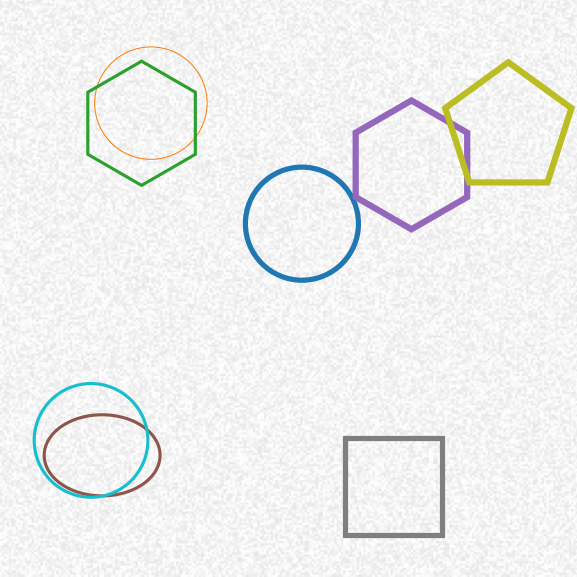[{"shape": "circle", "thickness": 2.5, "radius": 0.49, "center": [0.523, 0.612]}, {"shape": "circle", "thickness": 0.5, "radius": 0.49, "center": [0.261, 0.821]}, {"shape": "hexagon", "thickness": 1.5, "radius": 0.54, "center": [0.245, 0.786]}, {"shape": "hexagon", "thickness": 3, "radius": 0.56, "center": [0.712, 0.714]}, {"shape": "oval", "thickness": 1.5, "radius": 0.5, "center": [0.177, 0.211]}, {"shape": "square", "thickness": 2.5, "radius": 0.42, "center": [0.682, 0.156]}, {"shape": "pentagon", "thickness": 3, "radius": 0.58, "center": [0.88, 0.776]}, {"shape": "circle", "thickness": 1.5, "radius": 0.49, "center": [0.158, 0.237]}]